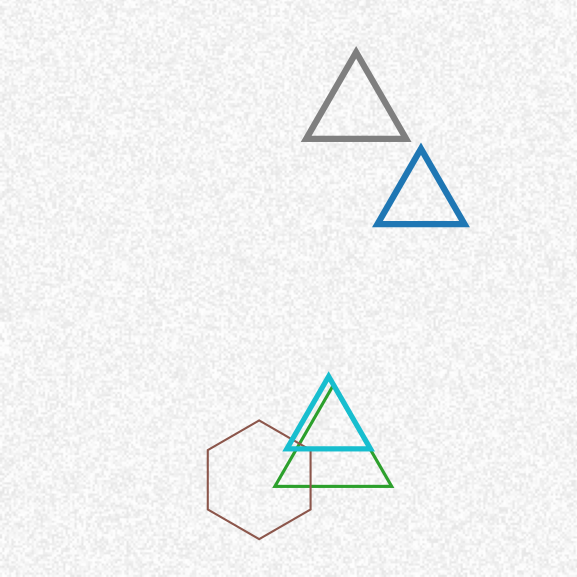[{"shape": "triangle", "thickness": 3, "radius": 0.44, "center": [0.729, 0.655]}, {"shape": "triangle", "thickness": 1.5, "radius": 0.58, "center": [0.577, 0.215]}, {"shape": "hexagon", "thickness": 1, "radius": 0.51, "center": [0.449, 0.168]}, {"shape": "triangle", "thickness": 3, "radius": 0.5, "center": [0.617, 0.809]}, {"shape": "triangle", "thickness": 2.5, "radius": 0.42, "center": [0.569, 0.264]}]